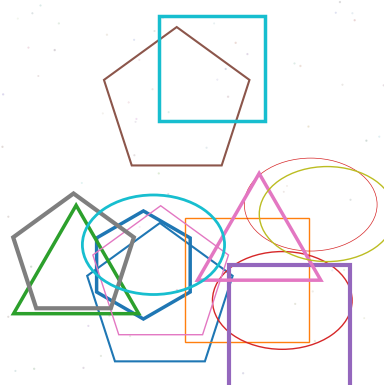[{"shape": "pentagon", "thickness": 1.5, "radius": 0.99, "center": [0.415, 0.222]}, {"shape": "hexagon", "thickness": 2.5, "radius": 0.7, "center": [0.372, 0.312]}, {"shape": "square", "thickness": 1, "radius": 0.8, "center": [0.641, 0.273]}, {"shape": "triangle", "thickness": 2.5, "radius": 0.94, "center": [0.198, 0.279]}, {"shape": "oval", "thickness": 1, "radius": 0.91, "center": [0.733, 0.22]}, {"shape": "oval", "thickness": 0.5, "radius": 0.86, "center": [0.807, 0.469]}, {"shape": "square", "thickness": 3, "radius": 0.79, "center": [0.752, 0.155]}, {"shape": "pentagon", "thickness": 1.5, "radius": 0.99, "center": [0.459, 0.731]}, {"shape": "triangle", "thickness": 2.5, "radius": 0.92, "center": [0.673, 0.365]}, {"shape": "pentagon", "thickness": 1, "radius": 0.93, "center": [0.417, 0.28]}, {"shape": "pentagon", "thickness": 3, "radius": 0.82, "center": [0.191, 0.333]}, {"shape": "oval", "thickness": 1, "radius": 0.88, "center": [0.85, 0.444]}, {"shape": "oval", "thickness": 2, "radius": 0.92, "center": [0.399, 0.364]}, {"shape": "square", "thickness": 2.5, "radius": 0.68, "center": [0.551, 0.823]}]